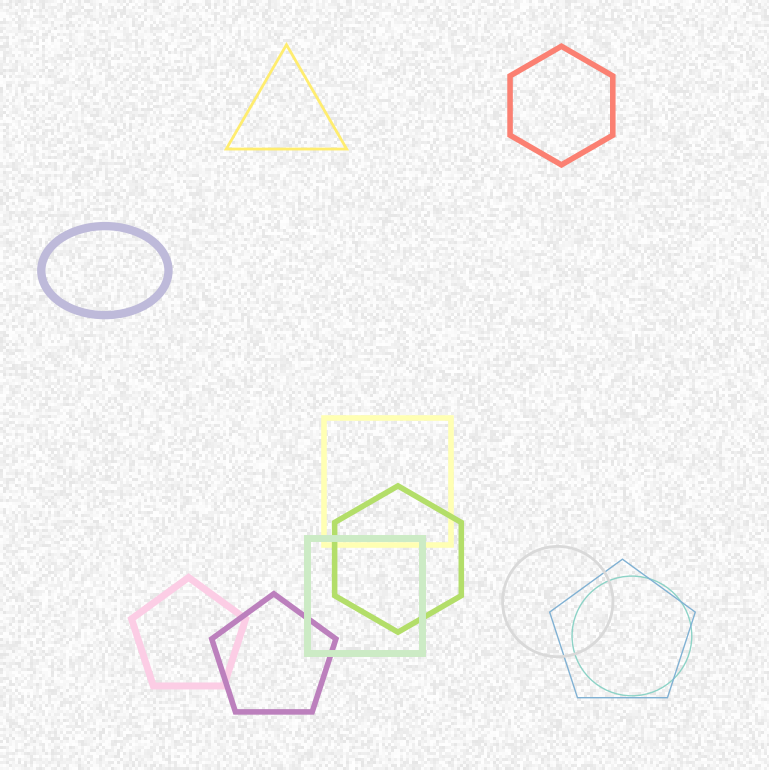[{"shape": "circle", "thickness": 0.5, "radius": 0.39, "center": [0.821, 0.174]}, {"shape": "square", "thickness": 2, "radius": 0.41, "center": [0.503, 0.375]}, {"shape": "oval", "thickness": 3, "radius": 0.41, "center": [0.136, 0.649]}, {"shape": "hexagon", "thickness": 2, "radius": 0.39, "center": [0.729, 0.863]}, {"shape": "pentagon", "thickness": 0.5, "radius": 0.5, "center": [0.808, 0.174]}, {"shape": "hexagon", "thickness": 2, "radius": 0.47, "center": [0.517, 0.274]}, {"shape": "pentagon", "thickness": 2.5, "radius": 0.39, "center": [0.245, 0.172]}, {"shape": "circle", "thickness": 1, "radius": 0.36, "center": [0.724, 0.219]}, {"shape": "pentagon", "thickness": 2, "radius": 0.42, "center": [0.356, 0.144]}, {"shape": "square", "thickness": 2.5, "radius": 0.37, "center": [0.474, 0.227]}, {"shape": "triangle", "thickness": 1, "radius": 0.45, "center": [0.372, 0.852]}]